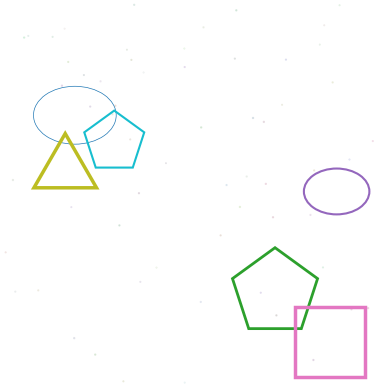[{"shape": "oval", "thickness": 0.5, "radius": 0.54, "center": [0.194, 0.701]}, {"shape": "pentagon", "thickness": 2, "radius": 0.58, "center": [0.714, 0.24]}, {"shape": "oval", "thickness": 1.5, "radius": 0.43, "center": [0.874, 0.503]}, {"shape": "square", "thickness": 2.5, "radius": 0.45, "center": [0.858, 0.111]}, {"shape": "triangle", "thickness": 2.5, "radius": 0.47, "center": [0.169, 0.559]}, {"shape": "pentagon", "thickness": 1.5, "radius": 0.41, "center": [0.297, 0.631]}]